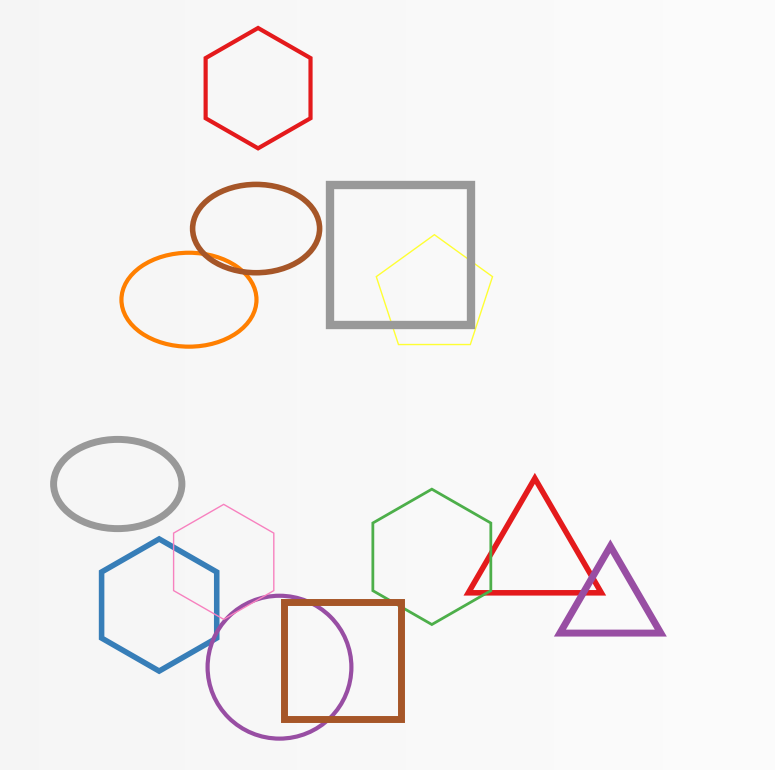[{"shape": "triangle", "thickness": 2, "radius": 0.5, "center": [0.69, 0.28]}, {"shape": "hexagon", "thickness": 1.5, "radius": 0.39, "center": [0.333, 0.886]}, {"shape": "hexagon", "thickness": 2, "radius": 0.43, "center": [0.205, 0.214]}, {"shape": "hexagon", "thickness": 1, "radius": 0.44, "center": [0.557, 0.277]}, {"shape": "triangle", "thickness": 2.5, "radius": 0.38, "center": [0.788, 0.215]}, {"shape": "circle", "thickness": 1.5, "radius": 0.46, "center": [0.361, 0.134]}, {"shape": "oval", "thickness": 1.5, "radius": 0.44, "center": [0.244, 0.611]}, {"shape": "pentagon", "thickness": 0.5, "radius": 0.39, "center": [0.561, 0.616]}, {"shape": "square", "thickness": 2.5, "radius": 0.38, "center": [0.442, 0.143]}, {"shape": "oval", "thickness": 2, "radius": 0.41, "center": [0.33, 0.703]}, {"shape": "hexagon", "thickness": 0.5, "radius": 0.37, "center": [0.289, 0.27]}, {"shape": "oval", "thickness": 2.5, "radius": 0.41, "center": [0.152, 0.371]}, {"shape": "square", "thickness": 3, "radius": 0.45, "center": [0.517, 0.669]}]